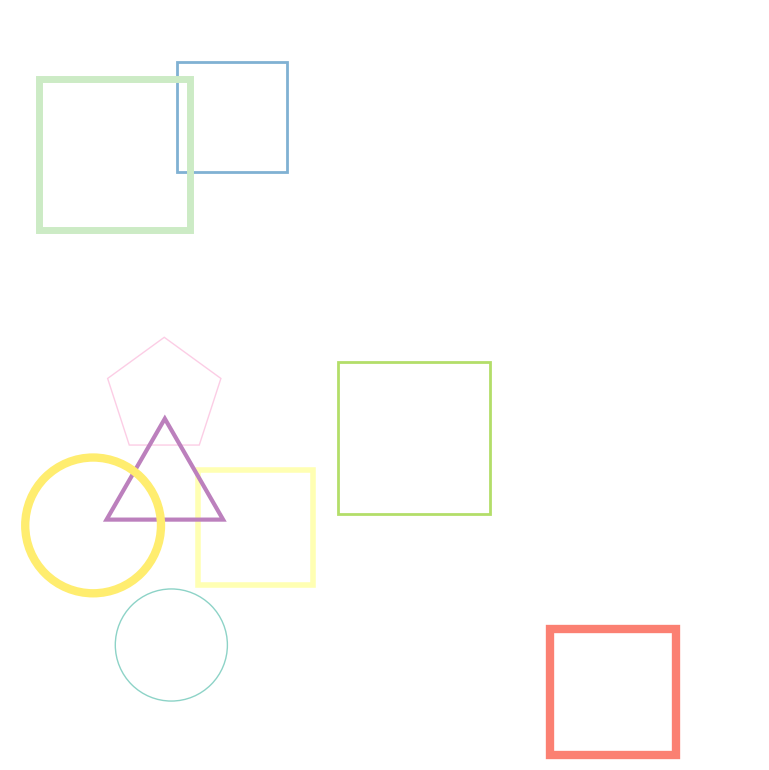[{"shape": "circle", "thickness": 0.5, "radius": 0.36, "center": [0.223, 0.162]}, {"shape": "square", "thickness": 2, "radius": 0.37, "center": [0.332, 0.315]}, {"shape": "square", "thickness": 3, "radius": 0.41, "center": [0.797, 0.101]}, {"shape": "square", "thickness": 1, "radius": 0.36, "center": [0.301, 0.848]}, {"shape": "square", "thickness": 1, "radius": 0.49, "center": [0.538, 0.431]}, {"shape": "pentagon", "thickness": 0.5, "radius": 0.39, "center": [0.213, 0.485]}, {"shape": "triangle", "thickness": 1.5, "radius": 0.44, "center": [0.214, 0.369]}, {"shape": "square", "thickness": 2.5, "radius": 0.49, "center": [0.149, 0.8]}, {"shape": "circle", "thickness": 3, "radius": 0.44, "center": [0.121, 0.318]}]